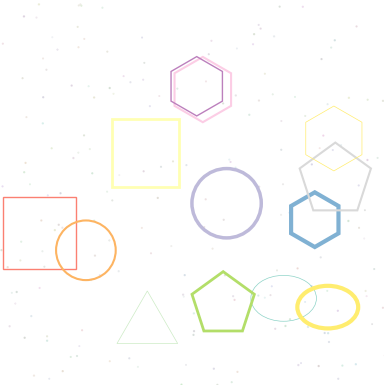[{"shape": "oval", "thickness": 0.5, "radius": 0.43, "center": [0.737, 0.225]}, {"shape": "square", "thickness": 2, "radius": 0.44, "center": [0.378, 0.602]}, {"shape": "circle", "thickness": 2.5, "radius": 0.45, "center": [0.589, 0.472]}, {"shape": "square", "thickness": 1, "radius": 0.47, "center": [0.102, 0.395]}, {"shape": "hexagon", "thickness": 3, "radius": 0.36, "center": [0.818, 0.429]}, {"shape": "circle", "thickness": 1.5, "radius": 0.39, "center": [0.223, 0.35]}, {"shape": "pentagon", "thickness": 2, "radius": 0.43, "center": [0.58, 0.209]}, {"shape": "hexagon", "thickness": 1.5, "radius": 0.42, "center": [0.527, 0.767]}, {"shape": "pentagon", "thickness": 1.5, "radius": 0.49, "center": [0.871, 0.532]}, {"shape": "hexagon", "thickness": 1, "radius": 0.39, "center": [0.511, 0.776]}, {"shape": "triangle", "thickness": 0.5, "radius": 0.46, "center": [0.383, 0.153]}, {"shape": "hexagon", "thickness": 0.5, "radius": 0.42, "center": [0.867, 0.64]}, {"shape": "oval", "thickness": 3, "radius": 0.4, "center": [0.851, 0.202]}]